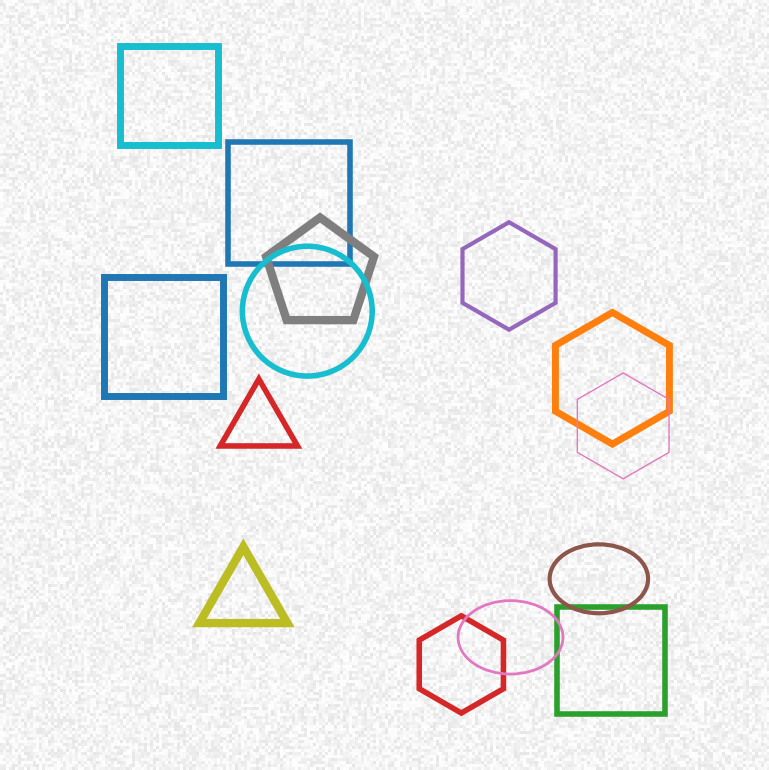[{"shape": "square", "thickness": 2, "radius": 0.4, "center": [0.375, 0.736]}, {"shape": "square", "thickness": 2.5, "radius": 0.39, "center": [0.212, 0.563]}, {"shape": "hexagon", "thickness": 2.5, "radius": 0.43, "center": [0.795, 0.509]}, {"shape": "square", "thickness": 2, "radius": 0.35, "center": [0.793, 0.142]}, {"shape": "hexagon", "thickness": 2, "radius": 0.32, "center": [0.599, 0.137]}, {"shape": "triangle", "thickness": 2, "radius": 0.29, "center": [0.336, 0.45]}, {"shape": "hexagon", "thickness": 1.5, "radius": 0.35, "center": [0.661, 0.642]}, {"shape": "oval", "thickness": 1.5, "radius": 0.32, "center": [0.778, 0.248]}, {"shape": "oval", "thickness": 1, "radius": 0.34, "center": [0.663, 0.172]}, {"shape": "hexagon", "thickness": 0.5, "radius": 0.34, "center": [0.809, 0.447]}, {"shape": "pentagon", "thickness": 3, "radius": 0.37, "center": [0.416, 0.644]}, {"shape": "triangle", "thickness": 3, "radius": 0.33, "center": [0.316, 0.224]}, {"shape": "square", "thickness": 2.5, "radius": 0.32, "center": [0.219, 0.876]}, {"shape": "circle", "thickness": 2, "radius": 0.42, "center": [0.399, 0.596]}]